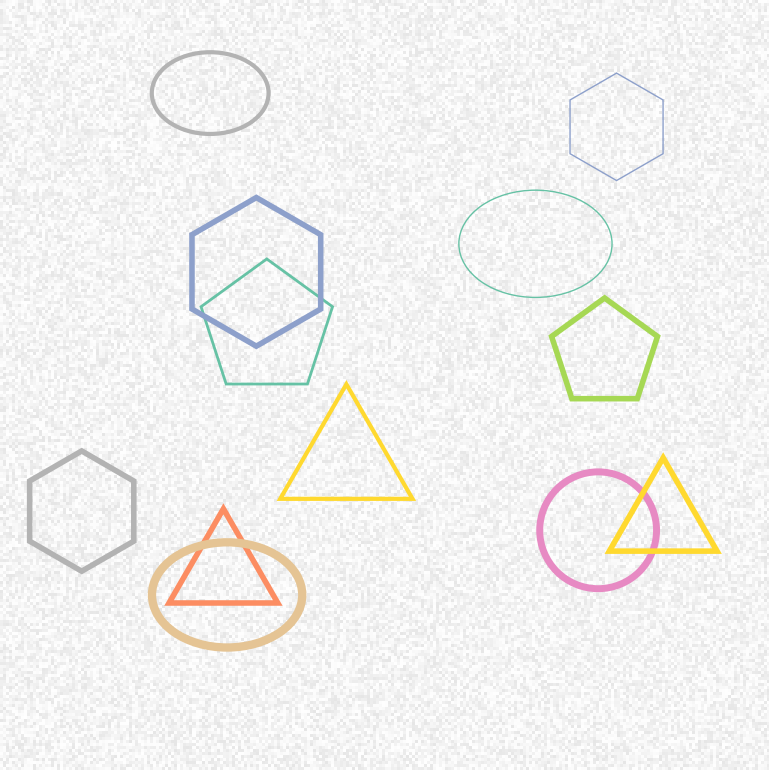[{"shape": "pentagon", "thickness": 1, "radius": 0.45, "center": [0.346, 0.574]}, {"shape": "oval", "thickness": 0.5, "radius": 0.5, "center": [0.695, 0.683]}, {"shape": "triangle", "thickness": 2, "radius": 0.41, "center": [0.29, 0.258]}, {"shape": "hexagon", "thickness": 0.5, "radius": 0.35, "center": [0.801, 0.835]}, {"shape": "hexagon", "thickness": 2, "radius": 0.48, "center": [0.333, 0.647]}, {"shape": "circle", "thickness": 2.5, "radius": 0.38, "center": [0.777, 0.311]}, {"shape": "pentagon", "thickness": 2, "radius": 0.36, "center": [0.785, 0.541]}, {"shape": "triangle", "thickness": 2, "radius": 0.4, "center": [0.861, 0.325]}, {"shape": "triangle", "thickness": 1.5, "radius": 0.5, "center": [0.45, 0.402]}, {"shape": "oval", "thickness": 3, "radius": 0.49, "center": [0.295, 0.227]}, {"shape": "hexagon", "thickness": 2, "radius": 0.39, "center": [0.106, 0.336]}, {"shape": "oval", "thickness": 1.5, "radius": 0.38, "center": [0.273, 0.879]}]